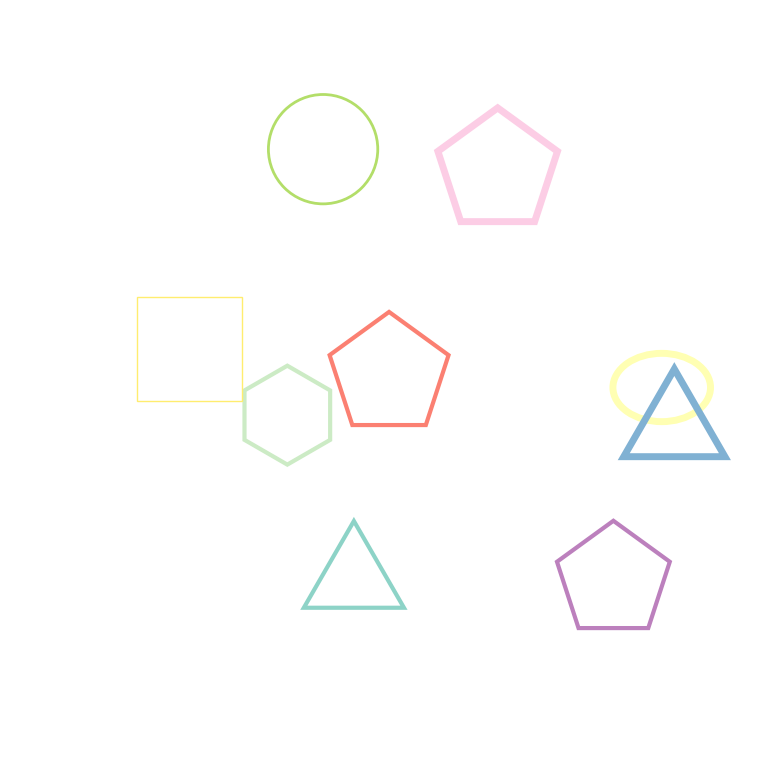[{"shape": "triangle", "thickness": 1.5, "radius": 0.38, "center": [0.46, 0.248]}, {"shape": "oval", "thickness": 2.5, "radius": 0.32, "center": [0.859, 0.497]}, {"shape": "pentagon", "thickness": 1.5, "radius": 0.41, "center": [0.505, 0.514]}, {"shape": "triangle", "thickness": 2.5, "radius": 0.38, "center": [0.876, 0.445]}, {"shape": "circle", "thickness": 1, "radius": 0.36, "center": [0.42, 0.806]}, {"shape": "pentagon", "thickness": 2.5, "radius": 0.41, "center": [0.646, 0.778]}, {"shape": "pentagon", "thickness": 1.5, "radius": 0.39, "center": [0.797, 0.247]}, {"shape": "hexagon", "thickness": 1.5, "radius": 0.32, "center": [0.373, 0.461]}, {"shape": "square", "thickness": 0.5, "radius": 0.34, "center": [0.247, 0.547]}]